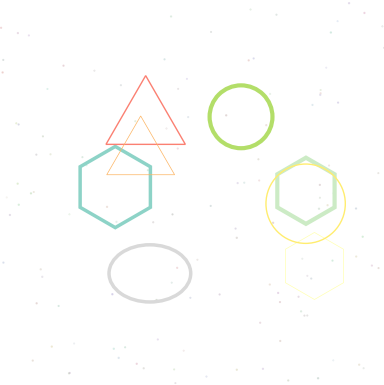[{"shape": "hexagon", "thickness": 2.5, "radius": 0.53, "center": [0.299, 0.514]}, {"shape": "hexagon", "thickness": 0.5, "radius": 0.44, "center": [0.817, 0.309]}, {"shape": "triangle", "thickness": 1, "radius": 0.6, "center": [0.378, 0.685]}, {"shape": "triangle", "thickness": 0.5, "radius": 0.51, "center": [0.365, 0.597]}, {"shape": "circle", "thickness": 3, "radius": 0.41, "center": [0.626, 0.697]}, {"shape": "oval", "thickness": 2.5, "radius": 0.53, "center": [0.389, 0.29]}, {"shape": "hexagon", "thickness": 3, "radius": 0.43, "center": [0.795, 0.504]}, {"shape": "circle", "thickness": 1, "radius": 0.52, "center": [0.794, 0.471]}]